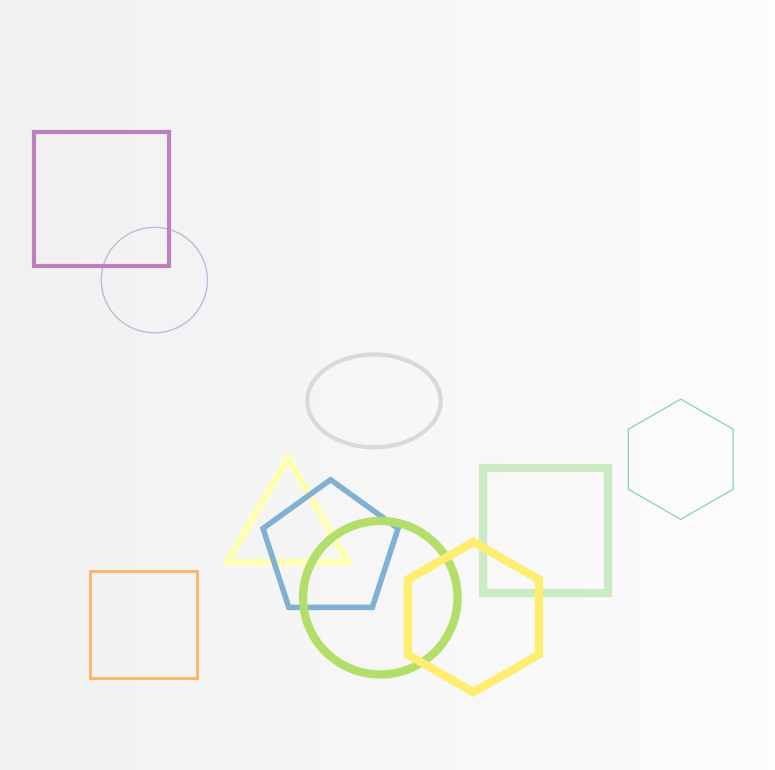[{"shape": "hexagon", "thickness": 0.5, "radius": 0.39, "center": [0.878, 0.404]}, {"shape": "triangle", "thickness": 2.5, "radius": 0.45, "center": [0.371, 0.315]}, {"shape": "circle", "thickness": 0.5, "radius": 0.34, "center": [0.199, 0.636]}, {"shape": "pentagon", "thickness": 2, "radius": 0.46, "center": [0.427, 0.285]}, {"shape": "square", "thickness": 1, "radius": 0.35, "center": [0.185, 0.189]}, {"shape": "circle", "thickness": 3, "radius": 0.5, "center": [0.491, 0.224]}, {"shape": "oval", "thickness": 1.5, "radius": 0.43, "center": [0.483, 0.479]}, {"shape": "square", "thickness": 1.5, "radius": 0.43, "center": [0.131, 0.741]}, {"shape": "square", "thickness": 3, "radius": 0.41, "center": [0.704, 0.311]}, {"shape": "hexagon", "thickness": 3, "radius": 0.49, "center": [0.611, 0.199]}]